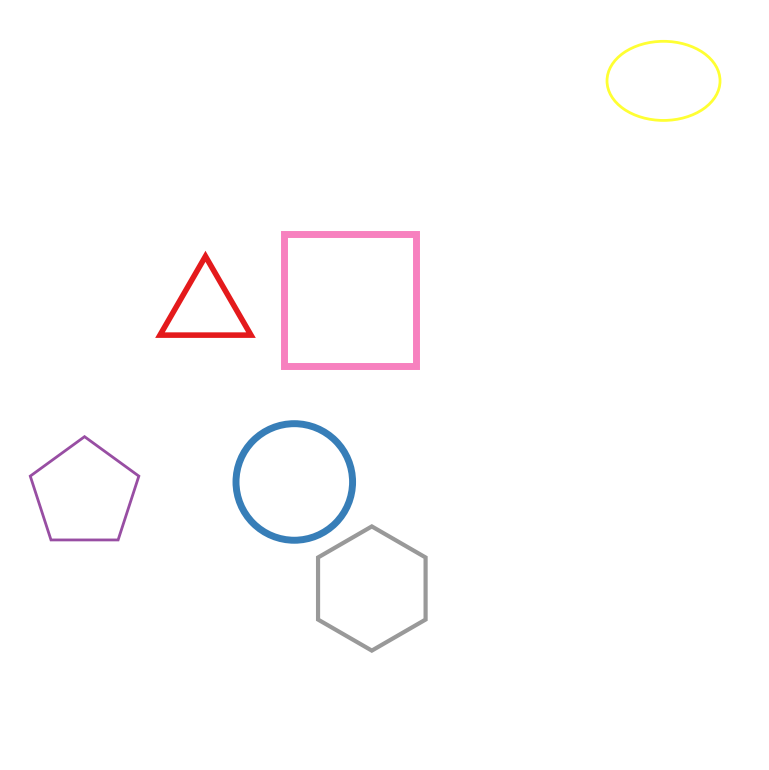[{"shape": "triangle", "thickness": 2, "radius": 0.34, "center": [0.267, 0.599]}, {"shape": "circle", "thickness": 2.5, "radius": 0.38, "center": [0.382, 0.374]}, {"shape": "pentagon", "thickness": 1, "radius": 0.37, "center": [0.11, 0.359]}, {"shape": "oval", "thickness": 1, "radius": 0.37, "center": [0.862, 0.895]}, {"shape": "square", "thickness": 2.5, "radius": 0.43, "center": [0.455, 0.61]}, {"shape": "hexagon", "thickness": 1.5, "radius": 0.4, "center": [0.483, 0.236]}]